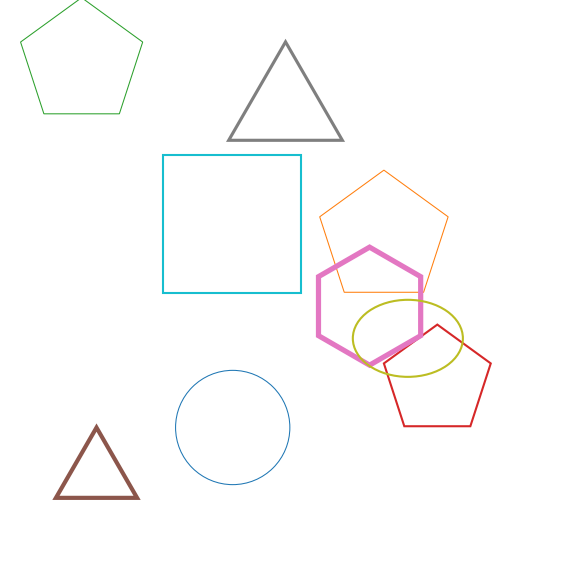[{"shape": "circle", "thickness": 0.5, "radius": 0.49, "center": [0.403, 0.259]}, {"shape": "pentagon", "thickness": 0.5, "radius": 0.58, "center": [0.665, 0.588]}, {"shape": "pentagon", "thickness": 0.5, "radius": 0.56, "center": [0.141, 0.892]}, {"shape": "pentagon", "thickness": 1, "radius": 0.49, "center": [0.757, 0.34]}, {"shape": "triangle", "thickness": 2, "radius": 0.41, "center": [0.167, 0.178]}, {"shape": "hexagon", "thickness": 2.5, "radius": 0.51, "center": [0.64, 0.469]}, {"shape": "triangle", "thickness": 1.5, "radius": 0.57, "center": [0.494, 0.813]}, {"shape": "oval", "thickness": 1, "radius": 0.48, "center": [0.706, 0.413]}, {"shape": "square", "thickness": 1, "radius": 0.6, "center": [0.401, 0.612]}]